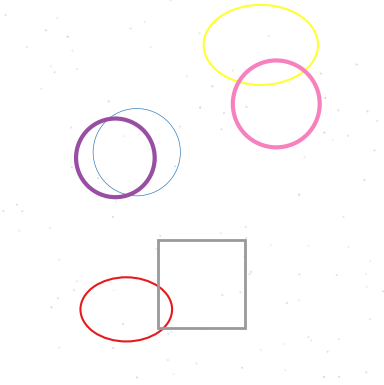[{"shape": "oval", "thickness": 1.5, "radius": 0.6, "center": [0.328, 0.196]}, {"shape": "circle", "thickness": 0.5, "radius": 0.57, "center": [0.355, 0.605]}, {"shape": "circle", "thickness": 3, "radius": 0.51, "center": [0.3, 0.59]}, {"shape": "oval", "thickness": 1.5, "radius": 0.74, "center": [0.677, 0.883]}, {"shape": "circle", "thickness": 3, "radius": 0.56, "center": [0.718, 0.73]}, {"shape": "square", "thickness": 2, "radius": 0.57, "center": [0.524, 0.262]}]